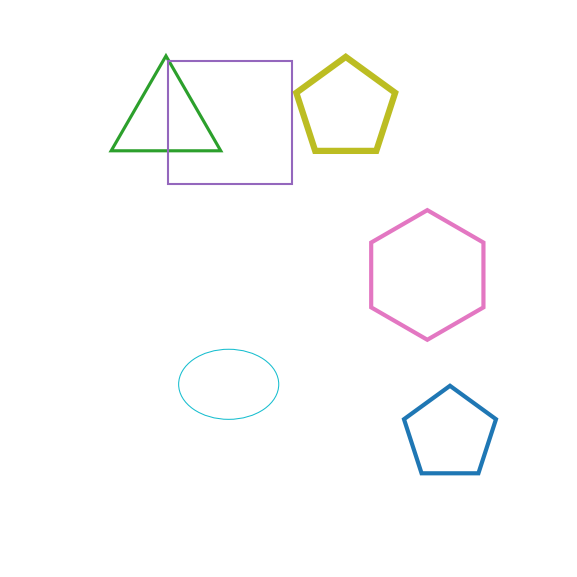[{"shape": "pentagon", "thickness": 2, "radius": 0.42, "center": [0.779, 0.247]}, {"shape": "triangle", "thickness": 1.5, "radius": 0.55, "center": [0.287, 0.793]}, {"shape": "square", "thickness": 1, "radius": 0.54, "center": [0.398, 0.787]}, {"shape": "hexagon", "thickness": 2, "radius": 0.56, "center": [0.74, 0.523]}, {"shape": "pentagon", "thickness": 3, "radius": 0.45, "center": [0.599, 0.811]}, {"shape": "oval", "thickness": 0.5, "radius": 0.43, "center": [0.396, 0.334]}]